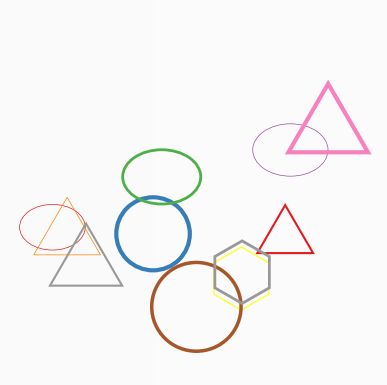[{"shape": "triangle", "thickness": 1.5, "radius": 0.42, "center": [0.736, 0.384]}, {"shape": "oval", "thickness": 0.5, "radius": 0.42, "center": [0.135, 0.41]}, {"shape": "circle", "thickness": 3, "radius": 0.47, "center": [0.395, 0.393]}, {"shape": "oval", "thickness": 2, "radius": 0.5, "center": [0.417, 0.541]}, {"shape": "oval", "thickness": 0.5, "radius": 0.49, "center": [0.749, 0.61]}, {"shape": "triangle", "thickness": 0.5, "radius": 0.5, "center": [0.173, 0.388]}, {"shape": "hexagon", "thickness": 1, "radius": 0.41, "center": [0.623, 0.277]}, {"shape": "circle", "thickness": 2.5, "radius": 0.58, "center": [0.507, 0.203]}, {"shape": "triangle", "thickness": 3, "radius": 0.59, "center": [0.847, 0.664]}, {"shape": "hexagon", "thickness": 2, "radius": 0.41, "center": [0.625, 0.293]}, {"shape": "triangle", "thickness": 1.5, "radius": 0.54, "center": [0.222, 0.312]}]